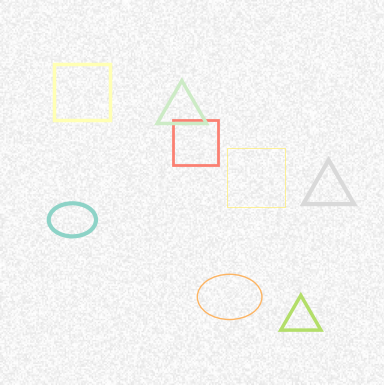[{"shape": "oval", "thickness": 3, "radius": 0.31, "center": [0.188, 0.429]}, {"shape": "square", "thickness": 2.5, "radius": 0.36, "center": [0.212, 0.761]}, {"shape": "square", "thickness": 2, "radius": 0.29, "center": [0.507, 0.631]}, {"shape": "oval", "thickness": 1, "radius": 0.42, "center": [0.596, 0.229]}, {"shape": "triangle", "thickness": 2.5, "radius": 0.3, "center": [0.781, 0.173]}, {"shape": "triangle", "thickness": 3, "radius": 0.38, "center": [0.854, 0.508]}, {"shape": "triangle", "thickness": 2.5, "radius": 0.37, "center": [0.472, 0.716]}, {"shape": "square", "thickness": 0.5, "radius": 0.38, "center": [0.665, 0.538]}]